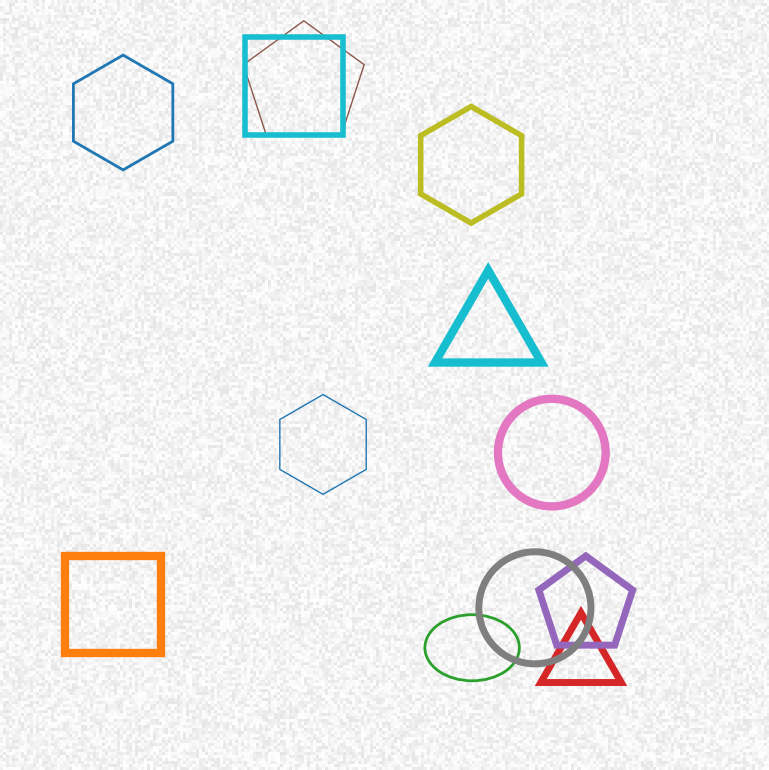[{"shape": "hexagon", "thickness": 1, "radius": 0.37, "center": [0.16, 0.854]}, {"shape": "hexagon", "thickness": 0.5, "radius": 0.32, "center": [0.42, 0.423]}, {"shape": "square", "thickness": 3, "radius": 0.31, "center": [0.147, 0.215]}, {"shape": "oval", "thickness": 1, "radius": 0.31, "center": [0.613, 0.159]}, {"shape": "triangle", "thickness": 2.5, "radius": 0.3, "center": [0.755, 0.144]}, {"shape": "pentagon", "thickness": 2.5, "radius": 0.32, "center": [0.761, 0.214]}, {"shape": "pentagon", "thickness": 0.5, "radius": 0.41, "center": [0.395, 0.891]}, {"shape": "circle", "thickness": 3, "radius": 0.35, "center": [0.717, 0.412]}, {"shape": "circle", "thickness": 2.5, "radius": 0.36, "center": [0.695, 0.211]}, {"shape": "hexagon", "thickness": 2, "radius": 0.38, "center": [0.612, 0.786]}, {"shape": "square", "thickness": 2, "radius": 0.32, "center": [0.382, 0.889]}, {"shape": "triangle", "thickness": 3, "radius": 0.4, "center": [0.634, 0.569]}]